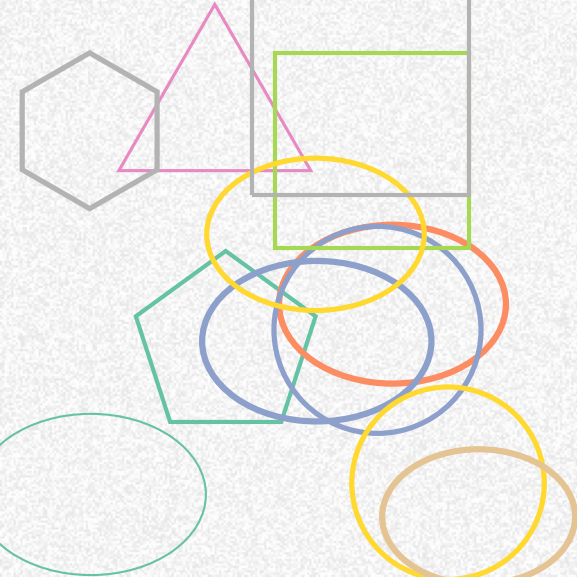[{"shape": "pentagon", "thickness": 2, "radius": 0.82, "center": [0.391, 0.401]}, {"shape": "oval", "thickness": 1, "radius": 1.0, "center": [0.157, 0.143]}, {"shape": "oval", "thickness": 3, "radius": 0.98, "center": [0.68, 0.472]}, {"shape": "oval", "thickness": 3, "radius": 0.99, "center": [0.549, 0.408]}, {"shape": "circle", "thickness": 2.5, "radius": 0.9, "center": [0.654, 0.428]}, {"shape": "triangle", "thickness": 1.5, "radius": 0.96, "center": [0.372, 0.8]}, {"shape": "square", "thickness": 2, "radius": 0.84, "center": [0.644, 0.738]}, {"shape": "oval", "thickness": 2.5, "radius": 0.94, "center": [0.546, 0.593]}, {"shape": "circle", "thickness": 2.5, "radius": 0.83, "center": [0.776, 0.162]}, {"shape": "oval", "thickness": 3, "radius": 0.84, "center": [0.829, 0.104]}, {"shape": "square", "thickness": 2, "radius": 0.94, "center": [0.624, 0.85]}, {"shape": "hexagon", "thickness": 2.5, "radius": 0.67, "center": [0.155, 0.773]}]